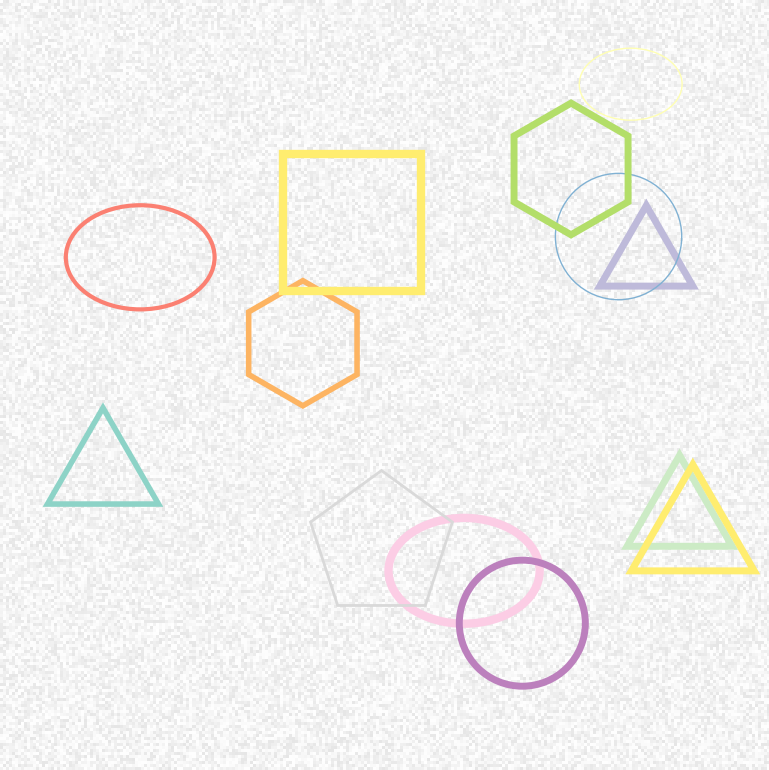[{"shape": "triangle", "thickness": 2, "radius": 0.42, "center": [0.134, 0.387]}, {"shape": "oval", "thickness": 0.5, "radius": 0.33, "center": [0.819, 0.891]}, {"shape": "triangle", "thickness": 2.5, "radius": 0.35, "center": [0.839, 0.663]}, {"shape": "oval", "thickness": 1.5, "radius": 0.48, "center": [0.182, 0.666]}, {"shape": "circle", "thickness": 0.5, "radius": 0.41, "center": [0.803, 0.693]}, {"shape": "hexagon", "thickness": 2, "radius": 0.41, "center": [0.393, 0.554]}, {"shape": "hexagon", "thickness": 2.5, "radius": 0.43, "center": [0.742, 0.781]}, {"shape": "oval", "thickness": 3, "radius": 0.49, "center": [0.603, 0.259]}, {"shape": "pentagon", "thickness": 1, "radius": 0.48, "center": [0.495, 0.292]}, {"shape": "circle", "thickness": 2.5, "radius": 0.41, "center": [0.678, 0.191]}, {"shape": "triangle", "thickness": 2.5, "radius": 0.39, "center": [0.883, 0.33]}, {"shape": "triangle", "thickness": 2.5, "radius": 0.46, "center": [0.9, 0.305]}, {"shape": "square", "thickness": 3, "radius": 0.45, "center": [0.457, 0.711]}]